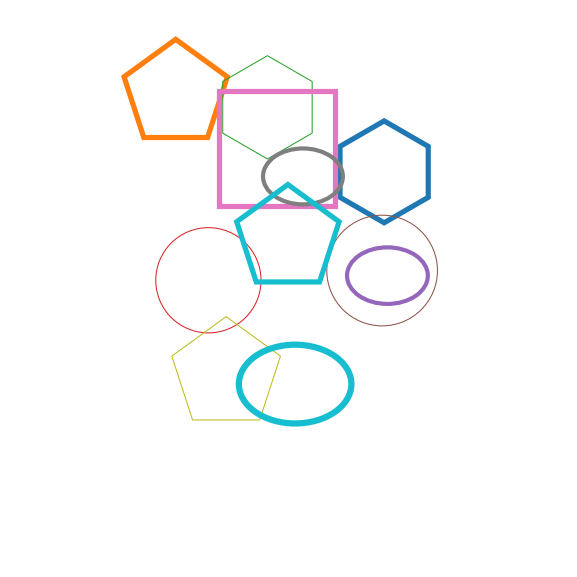[{"shape": "hexagon", "thickness": 2.5, "radius": 0.44, "center": [0.665, 0.702]}, {"shape": "pentagon", "thickness": 2.5, "radius": 0.47, "center": [0.304, 0.837]}, {"shape": "hexagon", "thickness": 0.5, "radius": 0.45, "center": [0.463, 0.813]}, {"shape": "circle", "thickness": 0.5, "radius": 0.46, "center": [0.361, 0.514]}, {"shape": "oval", "thickness": 2, "radius": 0.35, "center": [0.671, 0.522]}, {"shape": "circle", "thickness": 0.5, "radius": 0.48, "center": [0.662, 0.531]}, {"shape": "square", "thickness": 2.5, "radius": 0.5, "center": [0.48, 0.742]}, {"shape": "oval", "thickness": 2, "radius": 0.35, "center": [0.525, 0.694]}, {"shape": "pentagon", "thickness": 0.5, "radius": 0.49, "center": [0.392, 0.352]}, {"shape": "oval", "thickness": 3, "radius": 0.49, "center": [0.511, 0.334]}, {"shape": "pentagon", "thickness": 2.5, "radius": 0.47, "center": [0.499, 0.586]}]